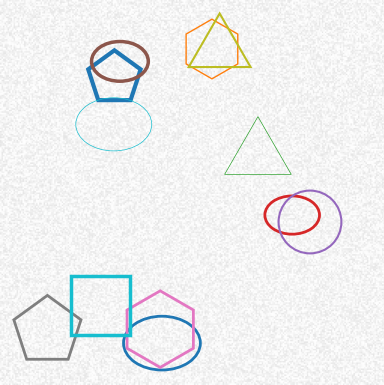[{"shape": "pentagon", "thickness": 3, "radius": 0.36, "center": [0.297, 0.798]}, {"shape": "oval", "thickness": 2, "radius": 0.5, "center": [0.421, 0.109]}, {"shape": "hexagon", "thickness": 1, "radius": 0.39, "center": [0.551, 0.873]}, {"shape": "triangle", "thickness": 0.5, "radius": 0.5, "center": [0.67, 0.597]}, {"shape": "oval", "thickness": 2, "radius": 0.35, "center": [0.759, 0.441]}, {"shape": "circle", "thickness": 1.5, "radius": 0.41, "center": [0.805, 0.423]}, {"shape": "oval", "thickness": 2.5, "radius": 0.37, "center": [0.311, 0.841]}, {"shape": "hexagon", "thickness": 2, "radius": 0.5, "center": [0.416, 0.145]}, {"shape": "pentagon", "thickness": 2, "radius": 0.46, "center": [0.123, 0.141]}, {"shape": "triangle", "thickness": 1.5, "radius": 0.46, "center": [0.571, 0.872]}, {"shape": "oval", "thickness": 0.5, "radius": 0.49, "center": [0.295, 0.677]}, {"shape": "square", "thickness": 2.5, "radius": 0.38, "center": [0.261, 0.208]}]